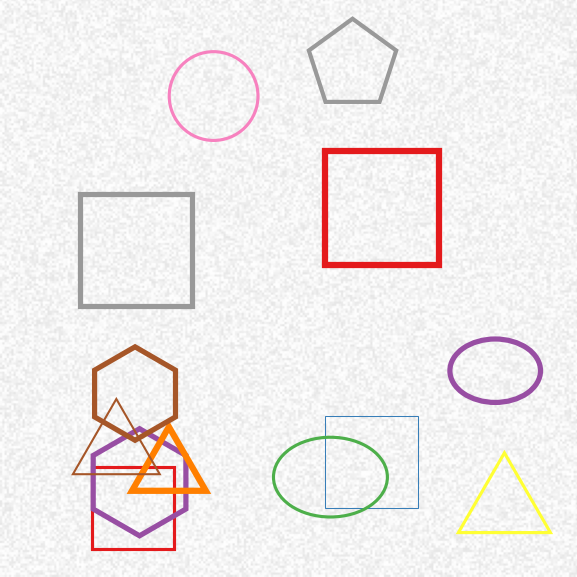[{"shape": "square", "thickness": 3, "radius": 0.49, "center": [0.662, 0.639]}, {"shape": "square", "thickness": 1.5, "radius": 0.35, "center": [0.23, 0.12]}, {"shape": "square", "thickness": 0.5, "radius": 0.4, "center": [0.643, 0.199]}, {"shape": "oval", "thickness": 1.5, "radius": 0.49, "center": [0.572, 0.173]}, {"shape": "oval", "thickness": 2.5, "radius": 0.39, "center": [0.857, 0.357]}, {"shape": "hexagon", "thickness": 2.5, "radius": 0.46, "center": [0.242, 0.164]}, {"shape": "triangle", "thickness": 3, "radius": 0.37, "center": [0.292, 0.186]}, {"shape": "triangle", "thickness": 1.5, "radius": 0.46, "center": [0.873, 0.123]}, {"shape": "hexagon", "thickness": 2.5, "radius": 0.4, "center": [0.234, 0.318]}, {"shape": "triangle", "thickness": 1, "radius": 0.43, "center": [0.201, 0.221]}, {"shape": "circle", "thickness": 1.5, "radius": 0.38, "center": [0.37, 0.833]}, {"shape": "pentagon", "thickness": 2, "radius": 0.4, "center": [0.61, 0.887]}, {"shape": "square", "thickness": 2.5, "radius": 0.48, "center": [0.235, 0.566]}]